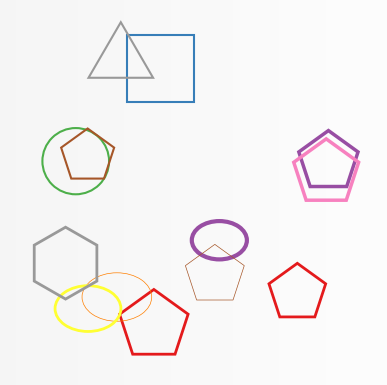[{"shape": "pentagon", "thickness": 2, "radius": 0.46, "center": [0.397, 0.155]}, {"shape": "pentagon", "thickness": 2, "radius": 0.38, "center": [0.767, 0.239]}, {"shape": "square", "thickness": 1.5, "radius": 0.43, "center": [0.415, 0.822]}, {"shape": "circle", "thickness": 1.5, "radius": 0.43, "center": [0.195, 0.581]}, {"shape": "oval", "thickness": 3, "radius": 0.36, "center": [0.566, 0.376]}, {"shape": "pentagon", "thickness": 2.5, "radius": 0.4, "center": [0.848, 0.581]}, {"shape": "oval", "thickness": 0.5, "radius": 0.45, "center": [0.302, 0.229]}, {"shape": "oval", "thickness": 2, "radius": 0.42, "center": [0.227, 0.198]}, {"shape": "pentagon", "thickness": 1.5, "radius": 0.36, "center": [0.226, 0.594]}, {"shape": "pentagon", "thickness": 0.5, "radius": 0.4, "center": [0.554, 0.285]}, {"shape": "pentagon", "thickness": 2.5, "radius": 0.44, "center": [0.842, 0.551]}, {"shape": "hexagon", "thickness": 2, "radius": 0.47, "center": [0.169, 0.317]}, {"shape": "triangle", "thickness": 1.5, "radius": 0.48, "center": [0.312, 0.846]}]